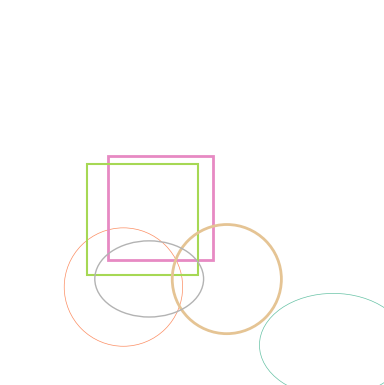[{"shape": "oval", "thickness": 0.5, "radius": 0.96, "center": [0.866, 0.104]}, {"shape": "circle", "thickness": 0.5, "radius": 0.77, "center": [0.321, 0.254]}, {"shape": "square", "thickness": 2, "radius": 0.68, "center": [0.417, 0.461]}, {"shape": "square", "thickness": 1.5, "radius": 0.72, "center": [0.37, 0.429]}, {"shape": "circle", "thickness": 2, "radius": 0.71, "center": [0.589, 0.275]}, {"shape": "oval", "thickness": 1, "radius": 0.71, "center": [0.388, 0.276]}]